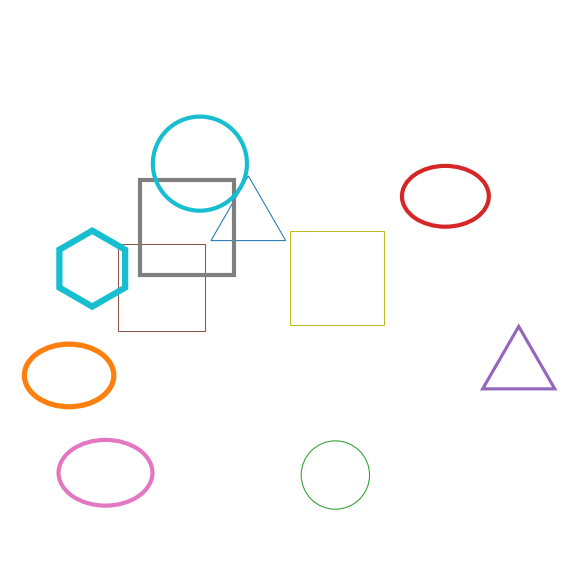[{"shape": "triangle", "thickness": 0.5, "radius": 0.37, "center": [0.43, 0.62]}, {"shape": "oval", "thickness": 2.5, "radius": 0.39, "center": [0.12, 0.349]}, {"shape": "circle", "thickness": 0.5, "radius": 0.3, "center": [0.581, 0.177]}, {"shape": "oval", "thickness": 2, "radius": 0.38, "center": [0.771, 0.659]}, {"shape": "triangle", "thickness": 1.5, "radius": 0.36, "center": [0.898, 0.362]}, {"shape": "square", "thickness": 0.5, "radius": 0.37, "center": [0.28, 0.501]}, {"shape": "oval", "thickness": 2, "radius": 0.41, "center": [0.183, 0.18]}, {"shape": "square", "thickness": 2, "radius": 0.41, "center": [0.324, 0.605]}, {"shape": "square", "thickness": 0.5, "radius": 0.41, "center": [0.584, 0.518]}, {"shape": "circle", "thickness": 2, "radius": 0.41, "center": [0.346, 0.716]}, {"shape": "hexagon", "thickness": 3, "radius": 0.33, "center": [0.16, 0.534]}]